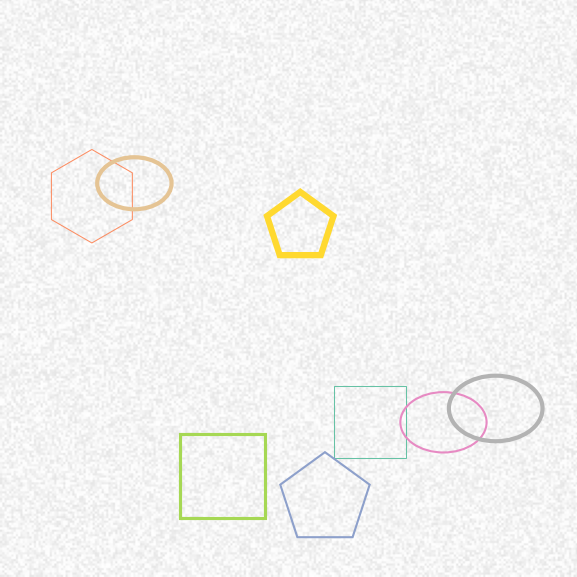[{"shape": "square", "thickness": 0.5, "radius": 0.31, "center": [0.64, 0.268]}, {"shape": "hexagon", "thickness": 0.5, "radius": 0.4, "center": [0.159, 0.659]}, {"shape": "pentagon", "thickness": 1, "radius": 0.41, "center": [0.563, 0.135]}, {"shape": "oval", "thickness": 1, "radius": 0.37, "center": [0.768, 0.268]}, {"shape": "square", "thickness": 1.5, "radius": 0.37, "center": [0.385, 0.175]}, {"shape": "pentagon", "thickness": 3, "radius": 0.3, "center": [0.52, 0.606]}, {"shape": "oval", "thickness": 2, "radius": 0.32, "center": [0.233, 0.682]}, {"shape": "oval", "thickness": 2, "radius": 0.41, "center": [0.858, 0.292]}]